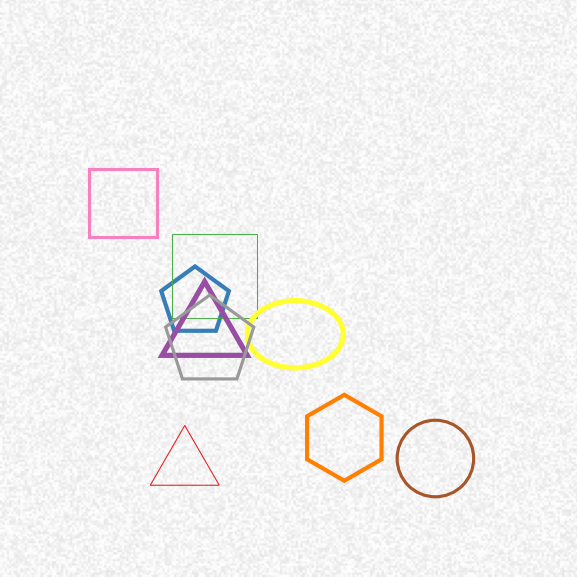[{"shape": "triangle", "thickness": 0.5, "radius": 0.34, "center": [0.32, 0.193]}, {"shape": "pentagon", "thickness": 2, "radius": 0.31, "center": [0.338, 0.476]}, {"shape": "square", "thickness": 0.5, "radius": 0.37, "center": [0.372, 0.521]}, {"shape": "triangle", "thickness": 2.5, "radius": 0.43, "center": [0.354, 0.426]}, {"shape": "hexagon", "thickness": 2, "radius": 0.37, "center": [0.596, 0.241]}, {"shape": "oval", "thickness": 2.5, "radius": 0.42, "center": [0.511, 0.42]}, {"shape": "circle", "thickness": 1.5, "radius": 0.33, "center": [0.754, 0.205]}, {"shape": "square", "thickness": 1.5, "radius": 0.29, "center": [0.213, 0.647]}, {"shape": "pentagon", "thickness": 1.5, "radius": 0.4, "center": [0.363, 0.408]}]